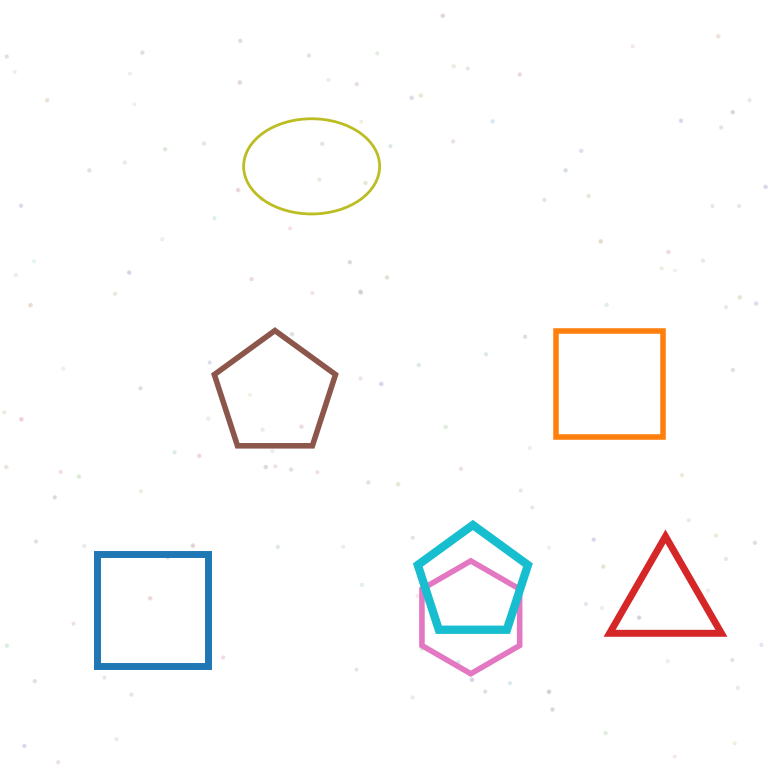[{"shape": "square", "thickness": 2.5, "radius": 0.36, "center": [0.198, 0.208]}, {"shape": "square", "thickness": 2, "radius": 0.35, "center": [0.792, 0.501]}, {"shape": "triangle", "thickness": 2.5, "radius": 0.42, "center": [0.864, 0.219]}, {"shape": "pentagon", "thickness": 2, "radius": 0.41, "center": [0.357, 0.488]}, {"shape": "hexagon", "thickness": 2, "radius": 0.37, "center": [0.611, 0.198]}, {"shape": "oval", "thickness": 1, "radius": 0.44, "center": [0.405, 0.784]}, {"shape": "pentagon", "thickness": 3, "radius": 0.38, "center": [0.614, 0.243]}]